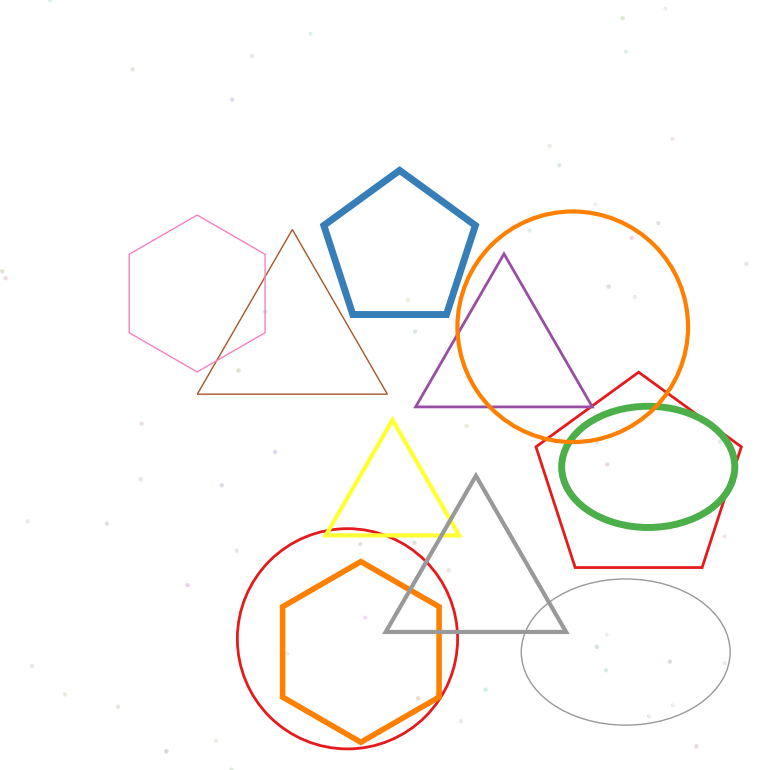[{"shape": "pentagon", "thickness": 1, "radius": 0.7, "center": [0.829, 0.376]}, {"shape": "circle", "thickness": 1, "radius": 0.72, "center": [0.451, 0.17]}, {"shape": "pentagon", "thickness": 2.5, "radius": 0.52, "center": [0.519, 0.675]}, {"shape": "oval", "thickness": 2.5, "radius": 0.56, "center": [0.842, 0.394]}, {"shape": "triangle", "thickness": 1, "radius": 0.66, "center": [0.655, 0.538]}, {"shape": "circle", "thickness": 1.5, "radius": 0.75, "center": [0.744, 0.576]}, {"shape": "hexagon", "thickness": 2, "radius": 0.59, "center": [0.469, 0.153]}, {"shape": "triangle", "thickness": 1.5, "radius": 0.5, "center": [0.51, 0.355]}, {"shape": "triangle", "thickness": 0.5, "radius": 0.71, "center": [0.38, 0.559]}, {"shape": "hexagon", "thickness": 0.5, "radius": 0.51, "center": [0.256, 0.619]}, {"shape": "triangle", "thickness": 1.5, "radius": 0.68, "center": [0.618, 0.247]}, {"shape": "oval", "thickness": 0.5, "radius": 0.68, "center": [0.813, 0.153]}]